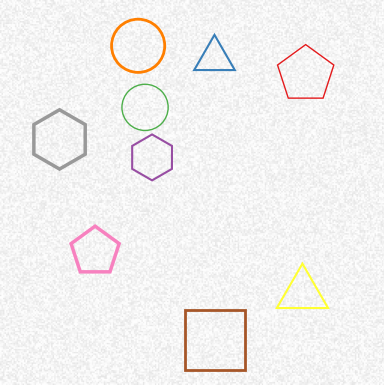[{"shape": "pentagon", "thickness": 1, "radius": 0.38, "center": [0.794, 0.807]}, {"shape": "triangle", "thickness": 1.5, "radius": 0.3, "center": [0.557, 0.848]}, {"shape": "circle", "thickness": 1, "radius": 0.3, "center": [0.377, 0.721]}, {"shape": "hexagon", "thickness": 1.5, "radius": 0.3, "center": [0.395, 0.591]}, {"shape": "circle", "thickness": 2, "radius": 0.35, "center": [0.359, 0.881]}, {"shape": "triangle", "thickness": 1.5, "radius": 0.38, "center": [0.786, 0.238]}, {"shape": "square", "thickness": 2, "radius": 0.39, "center": [0.558, 0.117]}, {"shape": "pentagon", "thickness": 2.5, "radius": 0.33, "center": [0.247, 0.347]}, {"shape": "hexagon", "thickness": 2.5, "radius": 0.39, "center": [0.155, 0.638]}]